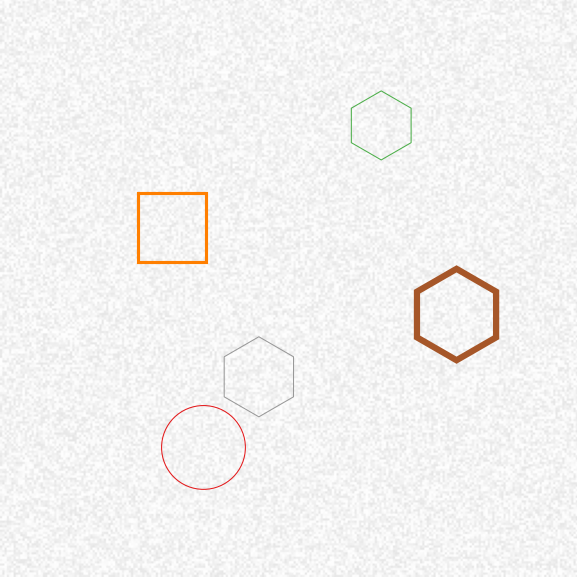[{"shape": "circle", "thickness": 0.5, "radius": 0.36, "center": [0.352, 0.224]}, {"shape": "hexagon", "thickness": 0.5, "radius": 0.3, "center": [0.66, 0.782]}, {"shape": "square", "thickness": 1.5, "radius": 0.3, "center": [0.297, 0.605]}, {"shape": "hexagon", "thickness": 3, "radius": 0.4, "center": [0.791, 0.454]}, {"shape": "hexagon", "thickness": 0.5, "radius": 0.35, "center": [0.448, 0.347]}]